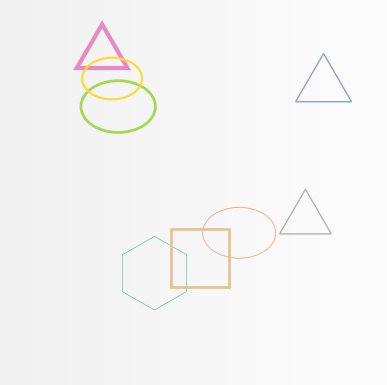[{"shape": "hexagon", "thickness": 0.5, "radius": 0.48, "center": [0.399, 0.29]}, {"shape": "oval", "thickness": 0.5, "radius": 0.47, "center": [0.617, 0.395]}, {"shape": "triangle", "thickness": 1, "radius": 0.42, "center": [0.835, 0.777]}, {"shape": "triangle", "thickness": 3, "radius": 0.38, "center": [0.264, 0.861]}, {"shape": "oval", "thickness": 2, "radius": 0.48, "center": [0.305, 0.723]}, {"shape": "oval", "thickness": 1.5, "radius": 0.39, "center": [0.289, 0.796]}, {"shape": "square", "thickness": 2, "radius": 0.37, "center": [0.517, 0.329]}, {"shape": "triangle", "thickness": 1, "radius": 0.39, "center": [0.788, 0.431]}]